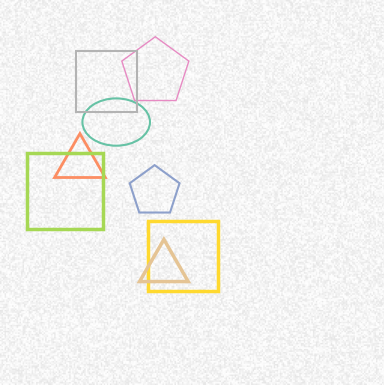[{"shape": "oval", "thickness": 1.5, "radius": 0.44, "center": [0.302, 0.683]}, {"shape": "triangle", "thickness": 2, "radius": 0.38, "center": [0.208, 0.577]}, {"shape": "pentagon", "thickness": 1.5, "radius": 0.34, "center": [0.402, 0.503]}, {"shape": "pentagon", "thickness": 1, "radius": 0.46, "center": [0.403, 0.813]}, {"shape": "square", "thickness": 2.5, "radius": 0.49, "center": [0.168, 0.503]}, {"shape": "square", "thickness": 2.5, "radius": 0.45, "center": [0.475, 0.334]}, {"shape": "triangle", "thickness": 2.5, "radius": 0.36, "center": [0.426, 0.305]}, {"shape": "square", "thickness": 1.5, "radius": 0.4, "center": [0.277, 0.787]}]